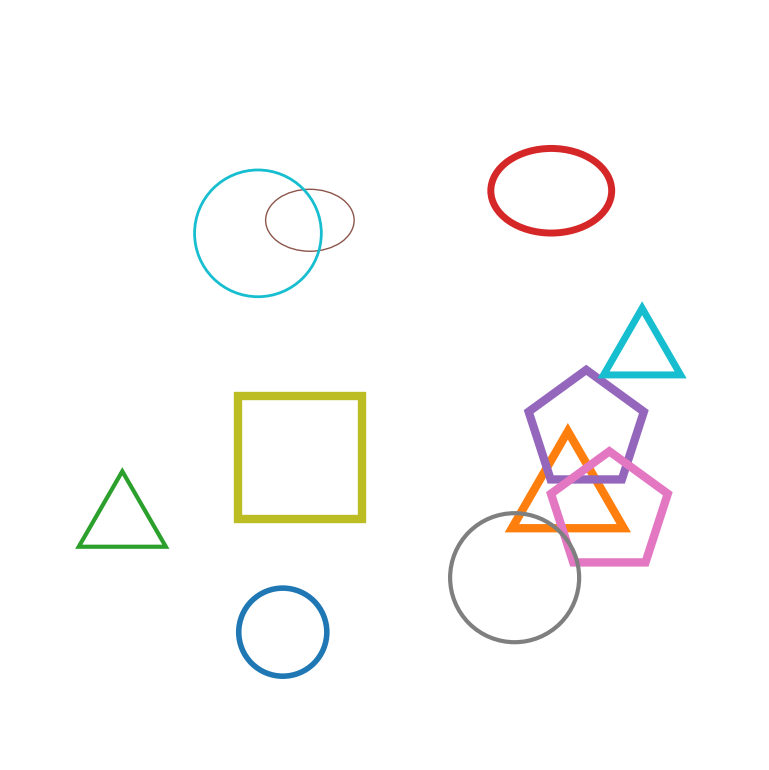[{"shape": "circle", "thickness": 2, "radius": 0.29, "center": [0.367, 0.179]}, {"shape": "triangle", "thickness": 3, "radius": 0.42, "center": [0.737, 0.356]}, {"shape": "triangle", "thickness": 1.5, "radius": 0.33, "center": [0.159, 0.323]}, {"shape": "oval", "thickness": 2.5, "radius": 0.39, "center": [0.716, 0.752]}, {"shape": "pentagon", "thickness": 3, "radius": 0.39, "center": [0.761, 0.441]}, {"shape": "oval", "thickness": 0.5, "radius": 0.29, "center": [0.402, 0.714]}, {"shape": "pentagon", "thickness": 3, "radius": 0.4, "center": [0.791, 0.334]}, {"shape": "circle", "thickness": 1.5, "radius": 0.42, "center": [0.668, 0.25]}, {"shape": "square", "thickness": 3, "radius": 0.4, "center": [0.39, 0.406]}, {"shape": "circle", "thickness": 1, "radius": 0.41, "center": [0.335, 0.697]}, {"shape": "triangle", "thickness": 2.5, "radius": 0.29, "center": [0.834, 0.542]}]